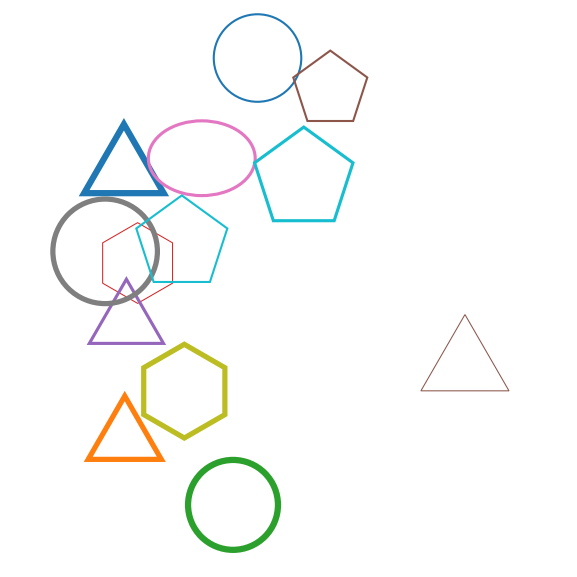[{"shape": "triangle", "thickness": 3, "radius": 0.4, "center": [0.215, 0.704]}, {"shape": "circle", "thickness": 1, "radius": 0.38, "center": [0.446, 0.899]}, {"shape": "triangle", "thickness": 2.5, "radius": 0.37, "center": [0.216, 0.24]}, {"shape": "circle", "thickness": 3, "radius": 0.39, "center": [0.403, 0.125]}, {"shape": "hexagon", "thickness": 0.5, "radius": 0.35, "center": [0.238, 0.544]}, {"shape": "triangle", "thickness": 1.5, "radius": 0.37, "center": [0.219, 0.442]}, {"shape": "pentagon", "thickness": 1, "radius": 0.34, "center": [0.572, 0.844]}, {"shape": "triangle", "thickness": 0.5, "radius": 0.44, "center": [0.805, 0.366]}, {"shape": "oval", "thickness": 1.5, "radius": 0.46, "center": [0.349, 0.725]}, {"shape": "circle", "thickness": 2.5, "radius": 0.45, "center": [0.182, 0.564]}, {"shape": "hexagon", "thickness": 2.5, "radius": 0.41, "center": [0.319, 0.322]}, {"shape": "pentagon", "thickness": 1.5, "radius": 0.45, "center": [0.526, 0.689]}, {"shape": "pentagon", "thickness": 1, "radius": 0.41, "center": [0.315, 0.578]}]